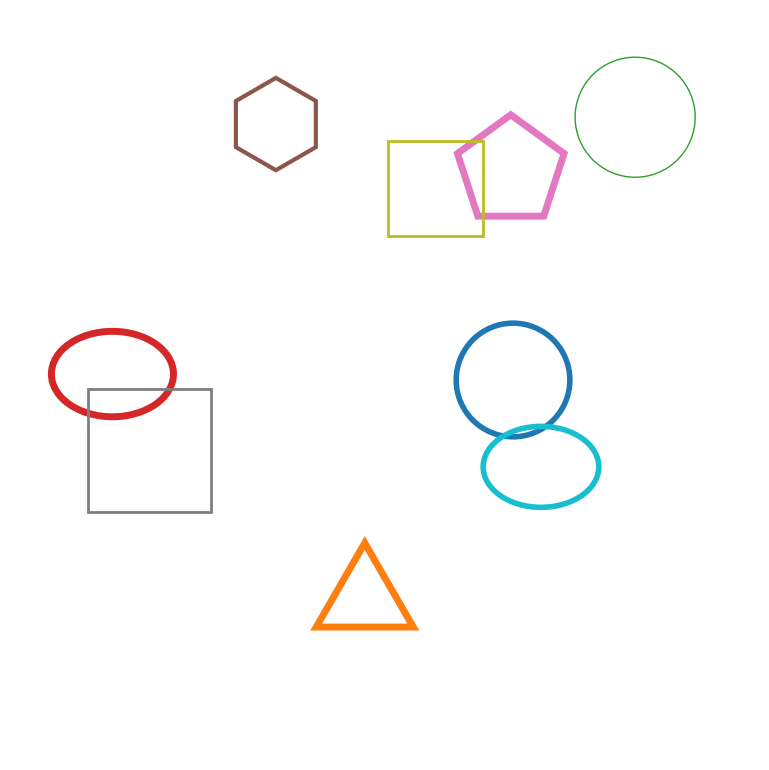[{"shape": "circle", "thickness": 2, "radius": 0.37, "center": [0.666, 0.507]}, {"shape": "triangle", "thickness": 2.5, "radius": 0.36, "center": [0.474, 0.222]}, {"shape": "circle", "thickness": 0.5, "radius": 0.39, "center": [0.825, 0.848]}, {"shape": "oval", "thickness": 2.5, "radius": 0.4, "center": [0.146, 0.514]}, {"shape": "hexagon", "thickness": 1.5, "radius": 0.3, "center": [0.358, 0.839]}, {"shape": "pentagon", "thickness": 2.5, "radius": 0.36, "center": [0.663, 0.778]}, {"shape": "square", "thickness": 1, "radius": 0.4, "center": [0.195, 0.415]}, {"shape": "square", "thickness": 1, "radius": 0.31, "center": [0.566, 0.756]}, {"shape": "oval", "thickness": 2, "radius": 0.38, "center": [0.703, 0.394]}]